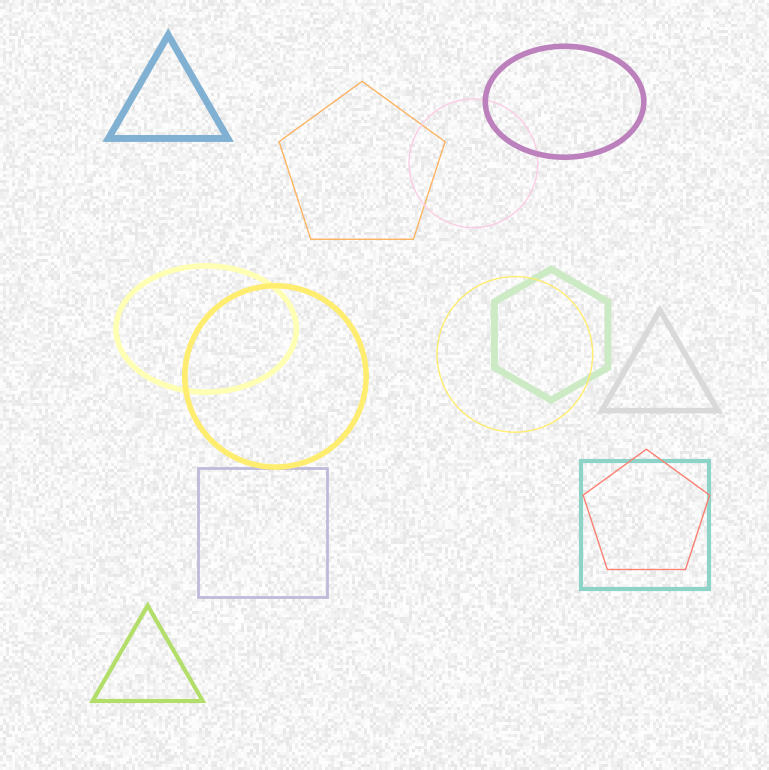[{"shape": "square", "thickness": 1.5, "radius": 0.42, "center": [0.837, 0.319]}, {"shape": "oval", "thickness": 2, "radius": 0.59, "center": [0.268, 0.573]}, {"shape": "square", "thickness": 1, "radius": 0.42, "center": [0.341, 0.309]}, {"shape": "pentagon", "thickness": 0.5, "radius": 0.43, "center": [0.839, 0.33]}, {"shape": "triangle", "thickness": 2.5, "radius": 0.45, "center": [0.218, 0.865]}, {"shape": "pentagon", "thickness": 0.5, "radius": 0.57, "center": [0.47, 0.781]}, {"shape": "triangle", "thickness": 1.5, "radius": 0.41, "center": [0.192, 0.131]}, {"shape": "circle", "thickness": 0.5, "radius": 0.42, "center": [0.615, 0.788]}, {"shape": "triangle", "thickness": 2, "radius": 0.44, "center": [0.857, 0.51]}, {"shape": "oval", "thickness": 2, "radius": 0.51, "center": [0.733, 0.868]}, {"shape": "hexagon", "thickness": 2.5, "radius": 0.43, "center": [0.716, 0.565]}, {"shape": "circle", "thickness": 0.5, "radius": 0.51, "center": [0.669, 0.54]}, {"shape": "circle", "thickness": 2, "radius": 0.59, "center": [0.358, 0.511]}]